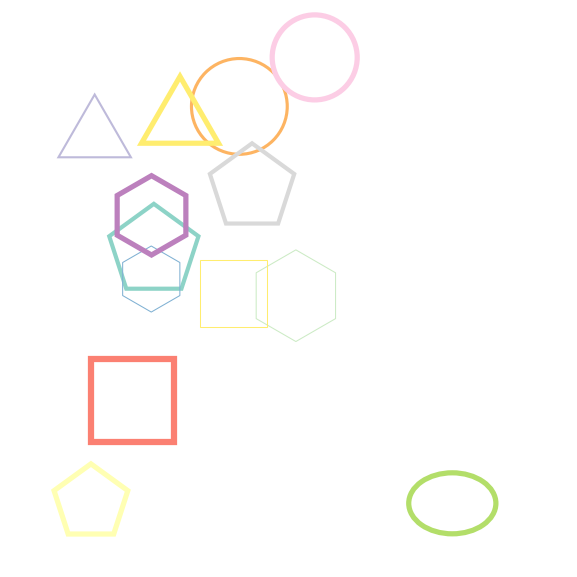[{"shape": "pentagon", "thickness": 2, "radius": 0.41, "center": [0.266, 0.565]}, {"shape": "pentagon", "thickness": 2.5, "radius": 0.34, "center": [0.157, 0.129]}, {"shape": "triangle", "thickness": 1, "radius": 0.36, "center": [0.164, 0.763]}, {"shape": "square", "thickness": 3, "radius": 0.36, "center": [0.229, 0.305]}, {"shape": "hexagon", "thickness": 0.5, "radius": 0.29, "center": [0.262, 0.516]}, {"shape": "circle", "thickness": 1.5, "radius": 0.41, "center": [0.414, 0.815]}, {"shape": "oval", "thickness": 2.5, "radius": 0.38, "center": [0.783, 0.128]}, {"shape": "circle", "thickness": 2.5, "radius": 0.37, "center": [0.545, 0.9]}, {"shape": "pentagon", "thickness": 2, "radius": 0.38, "center": [0.436, 0.674]}, {"shape": "hexagon", "thickness": 2.5, "radius": 0.34, "center": [0.262, 0.626]}, {"shape": "hexagon", "thickness": 0.5, "radius": 0.4, "center": [0.512, 0.487]}, {"shape": "triangle", "thickness": 2.5, "radius": 0.39, "center": [0.312, 0.79]}, {"shape": "square", "thickness": 0.5, "radius": 0.29, "center": [0.404, 0.49]}]